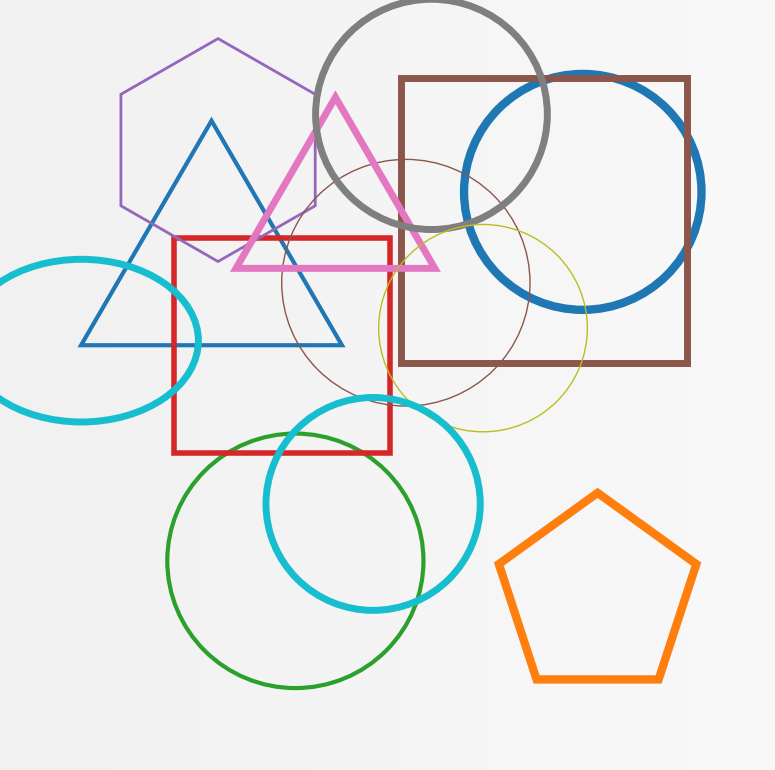[{"shape": "circle", "thickness": 3, "radius": 0.77, "center": [0.752, 0.751]}, {"shape": "triangle", "thickness": 1.5, "radius": 0.97, "center": [0.273, 0.649]}, {"shape": "pentagon", "thickness": 3, "radius": 0.67, "center": [0.771, 0.226]}, {"shape": "circle", "thickness": 1.5, "radius": 0.83, "center": [0.381, 0.272]}, {"shape": "square", "thickness": 2, "radius": 0.7, "center": [0.364, 0.551]}, {"shape": "hexagon", "thickness": 1, "radius": 0.72, "center": [0.281, 0.805]}, {"shape": "circle", "thickness": 0.5, "radius": 0.8, "center": [0.524, 0.633]}, {"shape": "square", "thickness": 2.5, "radius": 0.92, "center": [0.702, 0.714]}, {"shape": "triangle", "thickness": 2.5, "radius": 0.74, "center": [0.433, 0.726]}, {"shape": "circle", "thickness": 2.5, "radius": 0.75, "center": [0.557, 0.851]}, {"shape": "circle", "thickness": 0.5, "radius": 0.67, "center": [0.623, 0.574]}, {"shape": "oval", "thickness": 2.5, "radius": 0.75, "center": [0.105, 0.558]}, {"shape": "circle", "thickness": 2.5, "radius": 0.69, "center": [0.481, 0.346]}]